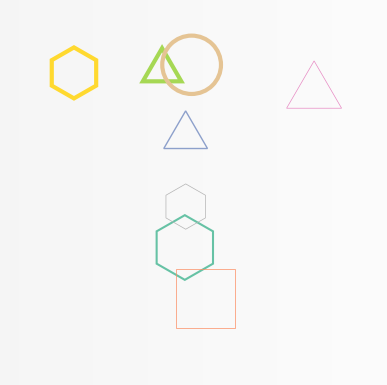[{"shape": "hexagon", "thickness": 1.5, "radius": 0.42, "center": [0.477, 0.357]}, {"shape": "square", "thickness": 0.5, "radius": 0.38, "center": [0.53, 0.225]}, {"shape": "triangle", "thickness": 1, "radius": 0.33, "center": [0.479, 0.647]}, {"shape": "triangle", "thickness": 0.5, "radius": 0.41, "center": [0.811, 0.76]}, {"shape": "triangle", "thickness": 3, "radius": 0.29, "center": [0.418, 0.817]}, {"shape": "hexagon", "thickness": 3, "radius": 0.33, "center": [0.191, 0.811]}, {"shape": "circle", "thickness": 3, "radius": 0.38, "center": [0.495, 0.832]}, {"shape": "hexagon", "thickness": 0.5, "radius": 0.29, "center": [0.479, 0.463]}]